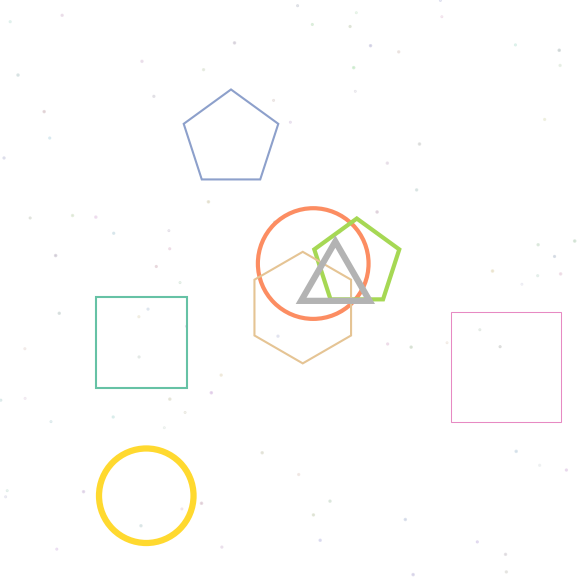[{"shape": "square", "thickness": 1, "radius": 0.39, "center": [0.245, 0.406]}, {"shape": "circle", "thickness": 2, "radius": 0.48, "center": [0.542, 0.543]}, {"shape": "pentagon", "thickness": 1, "radius": 0.43, "center": [0.4, 0.758]}, {"shape": "square", "thickness": 0.5, "radius": 0.47, "center": [0.876, 0.363]}, {"shape": "pentagon", "thickness": 2, "radius": 0.39, "center": [0.618, 0.543]}, {"shape": "circle", "thickness": 3, "radius": 0.41, "center": [0.253, 0.141]}, {"shape": "hexagon", "thickness": 1, "radius": 0.48, "center": [0.524, 0.466]}, {"shape": "triangle", "thickness": 3, "radius": 0.34, "center": [0.581, 0.512]}]